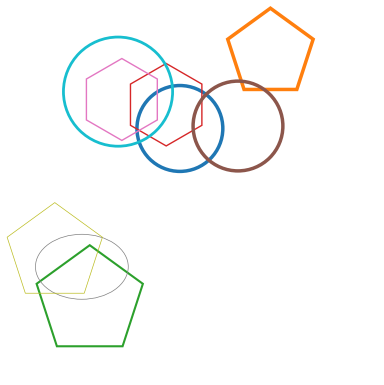[{"shape": "circle", "thickness": 2.5, "radius": 0.56, "center": [0.467, 0.666]}, {"shape": "pentagon", "thickness": 2.5, "radius": 0.58, "center": [0.702, 0.862]}, {"shape": "pentagon", "thickness": 1.5, "radius": 0.73, "center": [0.233, 0.218]}, {"shape": "hexagon", "thickness": 1, "radius": 0.54, "center": [0.432, 0.728]}, {"shape": "circle", "thickness": 2.5, "radius": 0.58, "center": [0.618, 0.673]}, {"shape": "hexagon", "thickness": 1, "radius": 0.53, "center": [0.317, 0.742]}, {"shape": "oval", "thickness": 0.5, "radius": 0.6, "center": [0.213, 0.307]}, {"shape": "pentagon", "thickness": 0.5, "radius": 0.65, "center": [0.142, 0.344]}, {"shape": "circle", "thickness": 2, "radius": 0.71, "center": [0.307, 0.762]}]